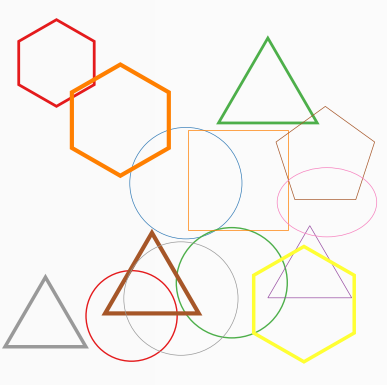[{"shape": "circle", "thickness": 1, "radius": 0.59, "center": [0.34, 0.179]}, {"shape": "hexagon", "thickness": 2, "radius": 0.56, "center": [0.146, 0.836]}, {"shape": "circle", "thickness": 0.5, "radius": 0.72, "center": [0.48, 0.524]}, {"shape": "circle", "thickness": 1, "radius": 0.72, "center": [0.598, 0.266]}, {"shape": "triangle", "thickness": 2, "radius": 0.74, "center": [0.691, 0.754]}, {"shape": "triangle", "thickness": 0.5, "radius": 0.62, "center": [0.799, 0.289]}, {"shape": "hexagon", "thickness": 3, "radius": 0.72, "center": [0.311, 0.688]}, {"shape": "square", "thickness": 0.5, "radius": 0.65, "center": [0.613, 0.532]}, {"shape": "hexagon", "thickness": 2.5, "radius": 0.75, "center": [0.784, 0.21]}, {"shape": "triangle", "thickness": 3, "radius": 0.7, "center": [0.392, 0.256]}, {"shape": "pentagon", "thickness": 0.5, "radius": 0.67, "center": [0.84, 0.59]}, {"shape": "oval", "thickness": 0.5, "radius": 0.64, "center": [0.844, 0.475]}, {"shape": "circle", "thickness": 0.5, "radius": 0.74, "center": [0.467, 0.225]}, {"shape": "triangle", "thickness": 2.5, "radius": 0.6, "center": [0.117, 0.16]}]